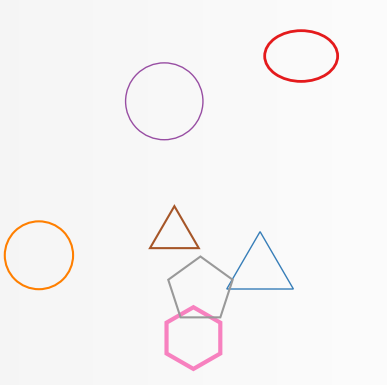[{"shape": "oval", "thickness": 2, "radius": 0.47, "center": [0.777, 0.854]}, {"shape": "triangle", "thickness": 1, "radius": 0.5, "center": [0.671, 0.299]}, {"shape": "circle", "thickness": 1, "radius": 0.5, "center": [0.424, 0.737]}, {"shape": "circle", "thickness": 1.5, "radius": 0.44, "center": [0.1, 0.337]}, {"shape": "triangle", "thickness": 1.5, "radius": 0.36, "center": [0.45, 0.392]}, {"shape": "hexagon", "thickness": 3, "radius": 0.4, "center": [0.499, 0.122]}, {"shape": "pentagon", "thickness": 1.5, "radius": 0.44, "center": [0.517, 0.246]}]